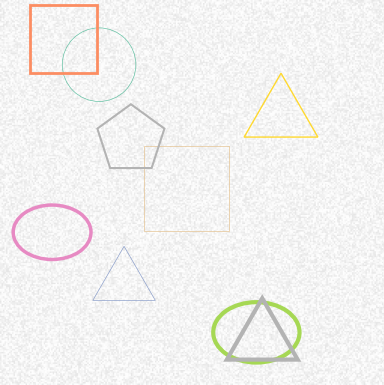[{"shape": "circle", "thickness": 0.5, "radius": 0.48, "center": [0.257, 0.832]}, {"shape": "square", "thickness": 2, "radius": 0.44, "center": [0.165, 0.899]}, {"shape": "triangle", "thickness": 0.5, "radius": 0.47, "center": [0.322, 0.267]}, {"shape": "oval", "thickness": 2.5, "radius": 0.51, "center": [0.135, 0.397]}, {"shape": "oval", "thickness": 3, "radius": 0.56, "center": [0.666, 0.137]}, {"shape": "triangle", "thickness": 1, "radius": 0.55, "center": [0.73, 0.699]}, {"shape": "square", "thickness": 0.5, "radius": 0.55, "center": [0.485, 0.51]}, {"shape": "triangle", "thickness": 3, "radius": 0.53, "center": [0.681, 0.119]}, {"shape": "pentagon", "thickness": 1.5, "radius": 0.46, "center": [0.34, 0.638]}]